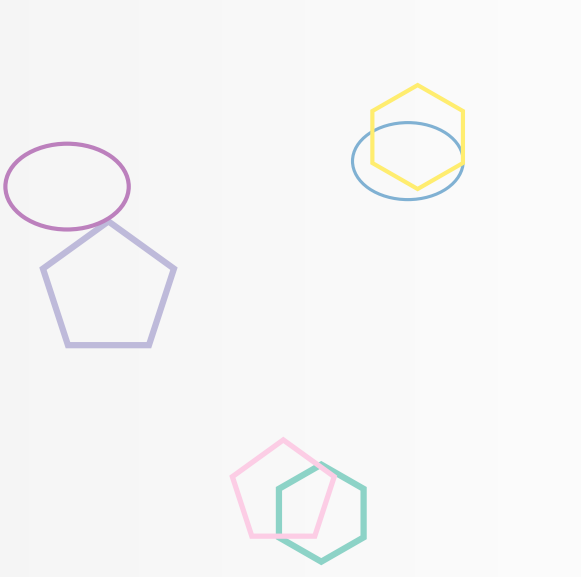[{"shape": "hexagon", "thickness": 3, "radius": 0.42, "center": [0.553, 0.111]}, {"shape": "pentagon", "thickness": 3, "radius": 0.59, "center": [0.187, 0.497]}, {"shape": "oval", "thickness": 1.5, "radius": 0.48, "center": [0.702, 0.72]}, {"shape": "pentagon", "thickness": 2.5, "radius": 0.46, "center": [0.487, 0.145]}, {"shape": "oval", "thickness": 2, "radius": 0.53, "center": [0.115, 0.676]}, {"shape": "hexagon", "thickness": 2, "radius": 0.45, "center": [0.719, 0.762]}]